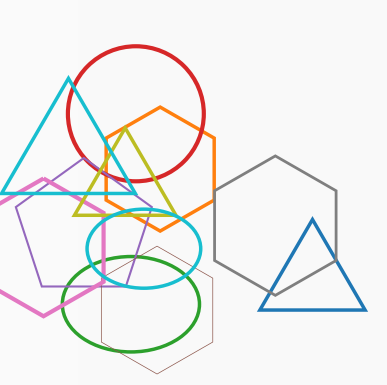[{"shape": "triangle", "thickness": 2.5, "radius": 0.78, "center": [0.806, 0.273]}, {"shape": "hexagon", "thickness": 2.5, "radius": 0.8, "center": [0.413, 0.561]}, {"shape": "oval", "thickness": 2.5, "radius": 0.88, "center": [0.338, 0.21]}, {"shape": "circle", "thickness": 3, "radius": 0.88, "center": [0.351, 0.704]}, {"shape": "pentagon", "thickness": 1.5, "radius": 0.92, "center": [0.216, 0.405]}, {"shape": "hexagon", "thickness": 0.5, "radius": 0.83, "center": [0.405, 0.195]}, {"shape": "hexagon", "thickness": 3, "radius": 0.89, "center": [0.112, 0.358]}, {"shape": "hexagon", "thickness": 2, "radius": 0.91, "center": [0.711, 0.414]}, {"shape": "triangle", "thickness": 2.5, "radius": 0.76, "center": [0.323, 0.516]}, {"shape": "triangle", "thickness": 2.5, "radius": 1.0, "center": [0.177, 0.597]}, {"shape": "oval", "thickness": 2.5, "radius": 0.73, "center": [0.371, 0.354]}]